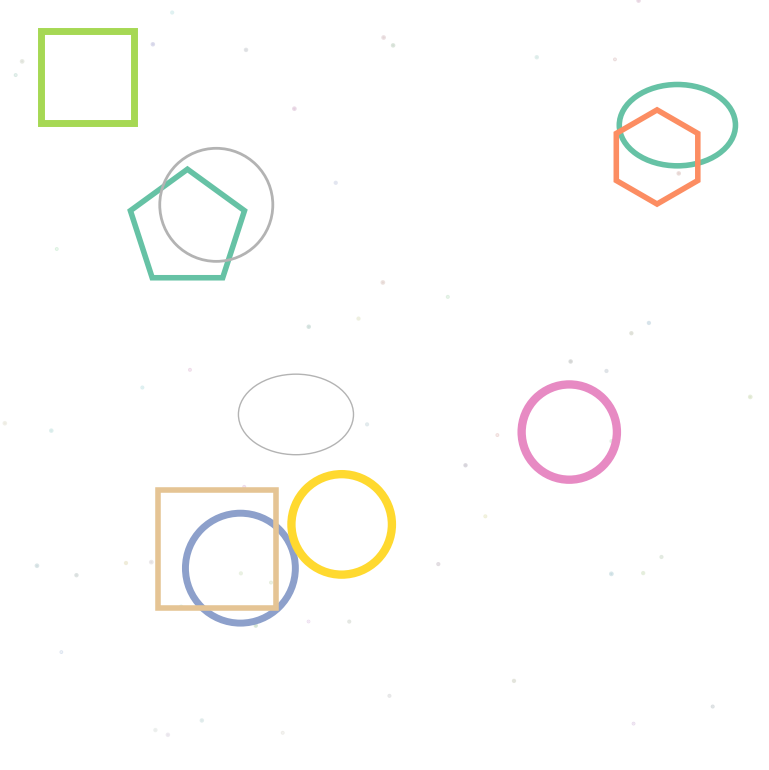[{"shape": "pentagon", "thickness": 2, "radius": 0.39, "center": [0.243, 0.702]}, {"shape": "oval", "thickness": 2, "radius": 0.38, "center": [0.88, 0.837]}, {"shape": "hexagon", "thickness": 2, "radius": 0.31, "center": [0.853, 0.796]}, {"shape": "circle", "thickness": 2.5, "radius": 0.36, "center": [0.312, 0.262]}, {"shape": "circle", "thickness": 3, "radius": 0.31, "center": [0.739, 0.439]}, {"shape": "square", "thickness": 2.5, "radius": 0.3, "center": [0.114, 0.9]}, {"shape": "circle", "thickness": 3, "radius": 0.33, "center": [0.444, 0.319]}, {"shape": "square", "thickness": 2, "radius": 0.38, "center": [0.282, 0.287]}, {"shape": "circle", "thickness": 1, "radius": 0.37, "center": [0.281, 0.734]}, {"shape": "oval", "thickness": 0.5, "radius": 0.37, "center": [0.384, 0.462]}]